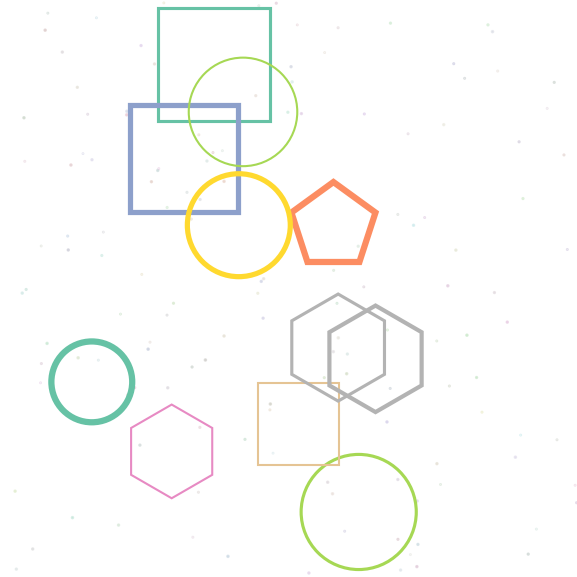[{"shape": "circle", "thickness": 3, "radius": 0.35, "center": [0.159, 0.338]}, {"shape": "square", "thickness": 1.5, "radius": 0.49, "center": [0.37, 0.887]}, {"shape": "pentagon", "thickness": 3, "radius": 0.38, "center": [0.577, 0.607]}, {"shape": "square", "thickness": 2.5, "radius": 0.47, "center": [0.318, 0.725]}, {"shape": "hexagon", "thickness": 1, "radius": 0.41, "center": [0.297, 0.217]}, {"shape": "circle", "thickness": 1, "radius": 0.47, "center": [0.421, 0.805]}, {"shape": "circle", "thickness": 1.5, "radius": 0.5, "center": [0.621, 0.113]}, {"shape": "circle", "thickness": 2.5, "radius": 0.45, "center": [0.414, 0.609]}, {"shape": "square", "thickness": 1, "radius": 0.35, "center": [0.517, 0.265]}, {"shape": "hexagon", "thickness": 1.5, "radius": 0.46, "center": [0.586, 0.397]}, {"shape": "hexagon", "thickness": 2, "radius": 0.46, "center": [0.65, 0.378]}]